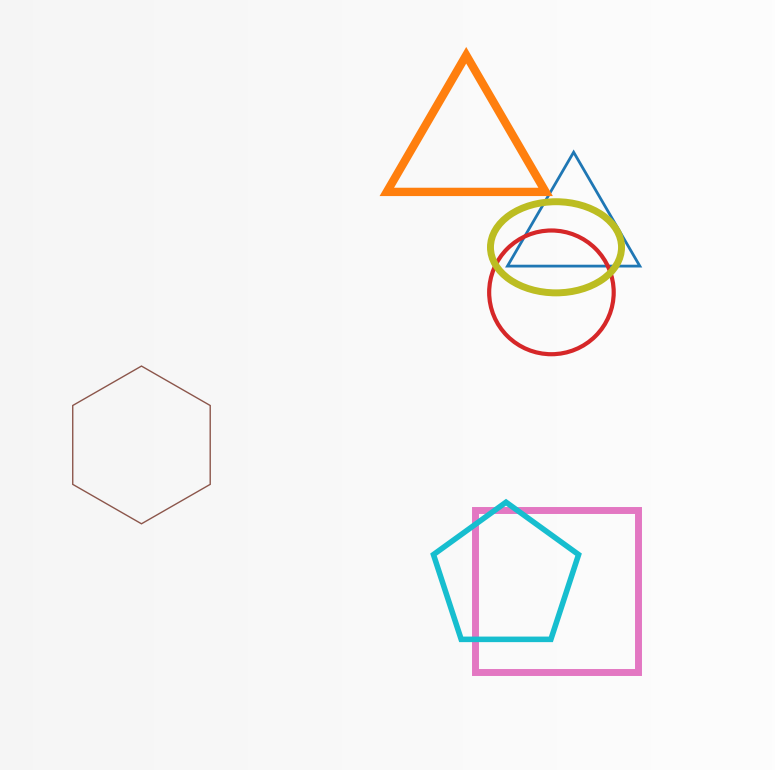[{"shape": "triangle", "thickness": 1, "radius": 0.49, "center": [0.74, 0.704]}, {"shape": "triangle", "thickness": 3, "radius": 0.59, "center": [0.602, 0.81]}, {"shape": "circle", "thickness": 1.5, "radius": 0.4, "center": [0.712, 0.62]}, {"shape": "hexagon", "thickness": 0.5, "radius": 0.51, "center": [0.183, 0.422]}, {"shape": "square", "thickness": 2.5, "radius": 0.53, "center": [0.718, 0.232]}, {"shape": "oval", "thickness": 2.5, "radius": 0.42, "center": [0.717, 0.679]}, {"shape": "pentagon", "thickness": 2, "radius": 0.49, "center": [0.653, 0.249]}]